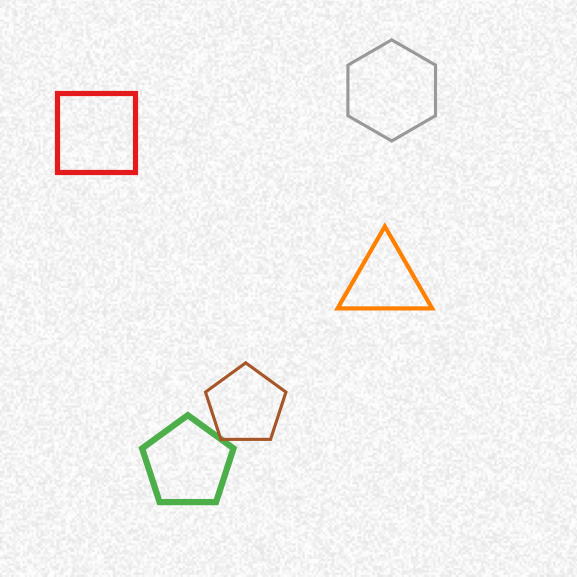[{"shape": "square", "thickness": 2.5, "radius": 0.34, "center": [0.166, 0.77]}, {"shape": "pentagon", "thickness": 3, "radius": 0.42, "center": [0.325, 0.197]}, {"shape": "triangle", "thickness": 2, "radius": 0.47, "center": [0.666, 0.512]}, {"shape": "pentagon", "thickness": 1.5, "radius": 0.37, "center": [0.425, 0.298]}, {"shape": "hexagon", "thickness": 1.5, "radius": 0.44, "center": [0.678, 0.843]}]